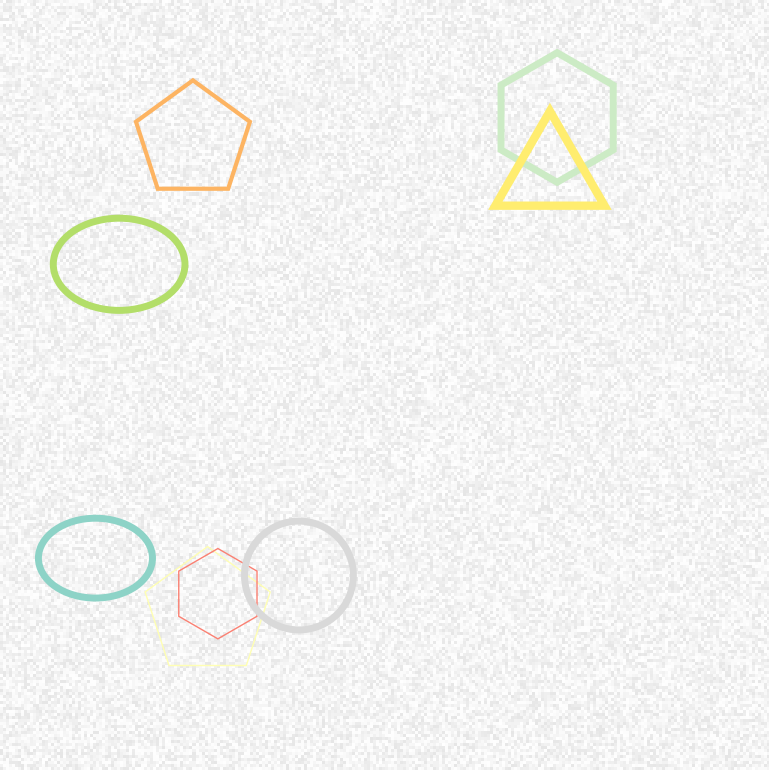[{"shape": "oval", "thickness": 2.5, "radius": 0.37, "center": [0.124, 0.275]}, {"shape": "pentagon", "thickness": 0.5, "radius": 0.43, "center": [0.27, 0.205]}, {"shape": "hexagon", "thickness": 0.5, "radius": 0.29, "center": [0.283, 0.229]}, {"shape": "pentagon", "thickness": 1.5, "radius": 0.39, "center": [0.251, 0.818]}, {"shape": "oval", "thickness": 2.5, "radius": 0.43, "center": [0.155, 0.657]}, {"shape": "circle", "thickness": 2.5, "radius": 0.35, "center": [0.388, 0.253]}, {"shape": "hexagon", "thickness": 2.5, "radius": 0.42, "center": [0.724, 0.847]}, {"shape": "triangle", "thickness": 3, "radius": 0.41, "center": [0.714, 0.774]}]